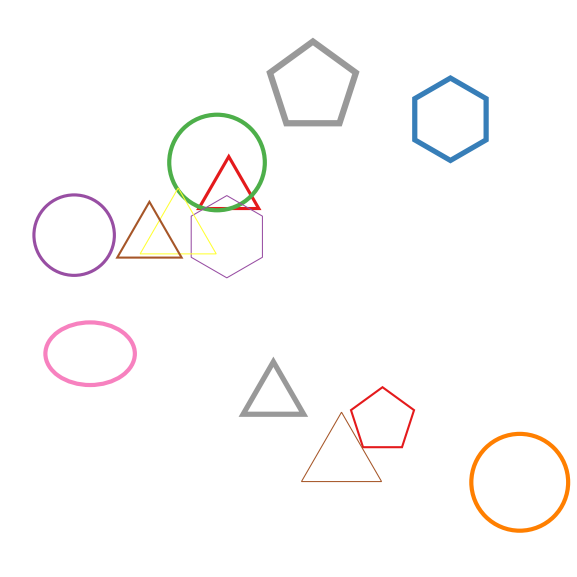[{"shape": "pentagon", "thickness": 1, "radius": 0.29, "center": [0.662, 0.271]}, {"shape": "triangle", "thickness": 1.5, "radius": 0.3, "center": [0.396, 0.668]}, {"shape": "hexagon", "thickness": 2.5, "radius": 0.36, "center": [0.78, 0.793]}, {"shape": "circle", "thickness": 2, "radius": 0.41, "center": [0.376, 0.718]}, {"shape": "circle", "thickness": 1.5, "radius": 0.35, "center": [0.128, 0.592]}, {"shape": "hexagon", "thickness": 0.5, "radius": 0.36, "center": [0.393, 0.589]}, {"shape": "circle", "thickness": 2, "radius": 0.42, "center": [0.9, 0.164]}, {"shape": "triangle", "thickness": 0.5, "radius": 0.38, "center": [0.309, 0.598]}, {"shape": "triangle", "thickness": 1, "radius": 0.32, "center": [0.259, 0.585]}, {"shape": "triangle", "thickness": 0.5, "radius": 0.4, "center": [0.591, 0.205]}, {"shape": "oval", "thickness": 2, "radius": 0.39, "center": [0.156, 0.387]}, {"shape": "pentagon", "thickness": 3, "radius": 0.39, "center": [0.542, 0.849]}, {"shape": "triangle", "thickness": 2.5, "radius": 0.3, "center": [0.473, 0.312]}]